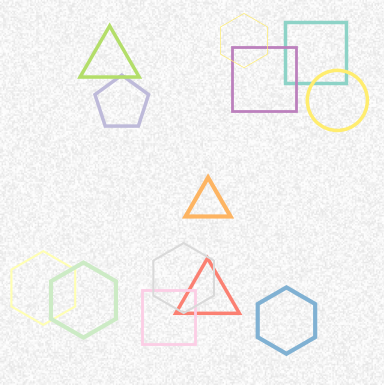[{"shape": "square", "thickness": 2.5, "radius": 0.4, "center": [0.819, 0.864]}, {"shape": "hexagon", "thickness": 1.5, "radius": 0.48, "center": [0.112, 0.252]}, {"shape": "pentagon", "thickness": 2.5, "radius": 0.37, "center": [0.316, 0.732]}, {"shape": "triangle", "thickness": 2.5, "radius": 0.48, "center": [0.539, 0.234]}, {"shape": "hexagon", "thickness": 3, "radius": 0.43, "center": [0.744, 0.167]}, {"shape": "triangle", "thickness": 3, "radius": 0.34, "center": [0.54, 0.471]}, {"shape": "triangle", "thickness": 2.5, "radius": 0.44, "center": [0.285, 0.844]}, {"shape": "square", "thickness": 2, "radius": 0.35, "center": [0.438, 0.177]}, {"shape": "hexagon", "thickness": 1.5, "radius": 0.45, "center": [0.477, 0.278]}, {"shape": "square", "thickness": 2, "radius": 0.41, "center": [0.687, 0.795]}, {"shape": "hexagon", "thickness": 3, "radius": 0.49, "center": [0.217, 0.221]}, {"shape": "circle", "thickness": 2.5, "radius": 0.39, "center": [0.876, 0.739]}, {"shape": "hexagon", "thickness": 0.5, "radius": 0.35, "center": [0.634, 0.895]}]